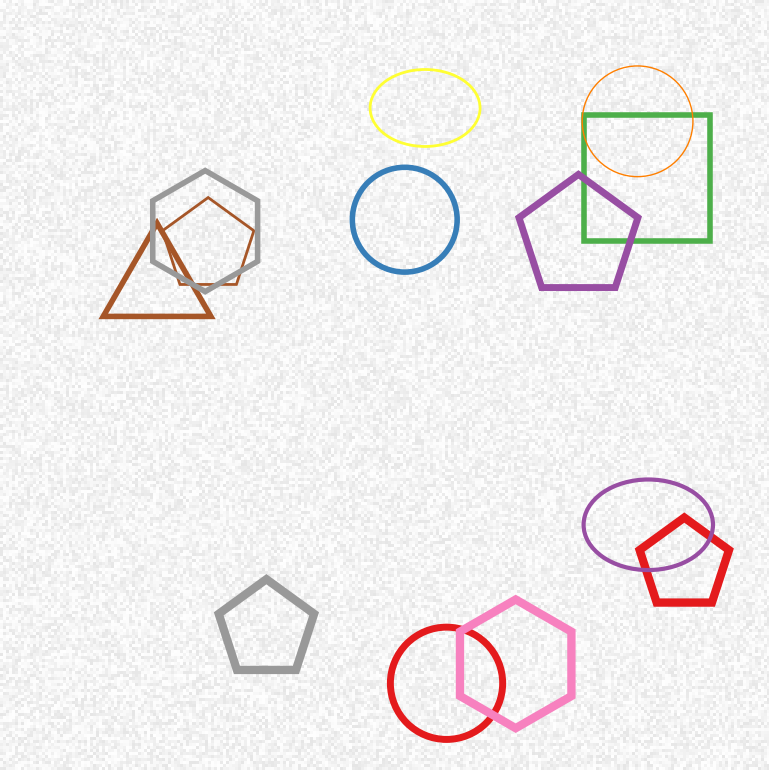[{"shape": "circle", "thickness": 2.5, "radius": 0.36, "center": [0.58, 0.113]}, {"shape": "pentagon", "thickness": 3, "radius": 0.31, "center": [0.889, 0.267]}, {"shape": "circle", "thickness": 2, "radius": 0.34, "center": [0.526, 0.715]}, {"shape": "square", "thickness": 2, "radius": 0.41, "center": [0.84, 0.769]}, {"shape": "oval", "thickness": 1.5, "radius": 0.42, "center": [0.842, 0.318]}, {"shape": "pentagon", "thickness": 2.5, "radius": 0.41, "center": [0.751, 0.692]}, {"shape": "circle", "thickness": 0.5, "radius": 0.36, "center": [0.828, 0.842]}, {"shape": "oval", "thickness": 1, "radius": 0.36, "center": [0.552, 0.86]}, {"shape": "triangle", "thickness": 2, "radius": 0.4, "center": [0.204, 0.629]}, {"shape": "pentagon", "thickness": 1, "radius": 0.31, "center": [0.27, 0.681]}, {"shape": "hexagon", "thickness": 3, "radius": 0.42, "center": [0.67, 0.138]}, {"shape": "pentagon", "thickness": 3, "radius": 0.33, "center": [0.346, 0.183]}, {"shape": "hexagon", "thickness": 2, "radius": 0.39, "center": [0.266, 0.7]}]